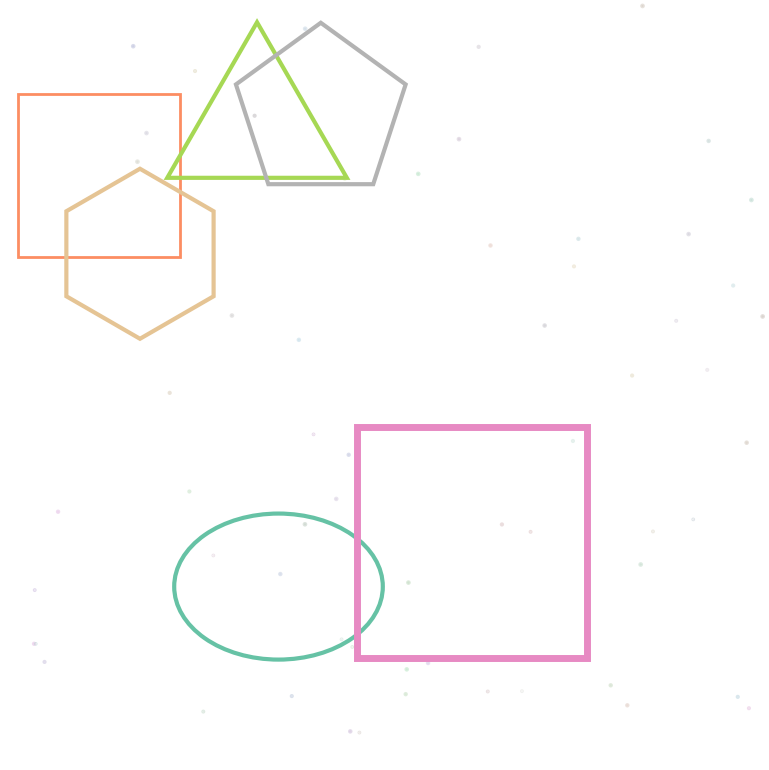[{"shape": "oval", "thickness": 1.5, "radius": 0.68, "center": [0.362, 0.238]}, {"shape": "square", "thickness": 1, "radius": 0.53, "center": [0.128, 0.772]}, {"shape": "square", "thickness": 2.5, "radius": 0.75, "center": [0.613, 0.295]}, {"shape": "triangle", "thickness": 1.5, "radius": 0.67, "center": [0.334, 0.836]}, {"shape": "hexagon", "thickness": 1.5, "radius": 0.55, "center": [0.182, 0.67]}, {"shape": "pentagon", "thickness": 1.5, "radius": 0.58, "center": [0.417, 0.855]}]